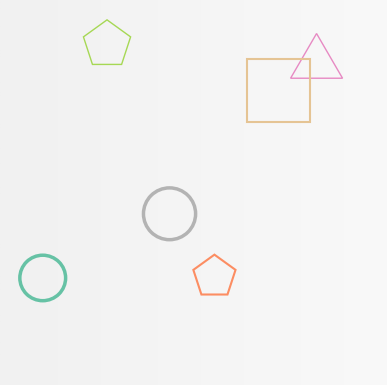[{"shape": "circle", "thickness": 2.5, "radius": 0.3, "center": [0.11, 0.278]}, {"shape": "pentagon", "thickness": 1.5, "radius": 0.29, "center": [0.553, 0.281]}, {"shape": "triangle", "thickness": 1, "radius": 0.39, "center": [0.817, 0.836]}, {"shape": "pentagon", "thickness": 1, "radius": 0.32, "center": [0.276, 0.884]}, {"shape": "square", "thickness": 1.5, "radius": 0.41, "center": [0.718, 0.765]}, {"shape": "circle", "thickness": 2.5, "radius": 0.34, "center": [0.438, 0.445]}]